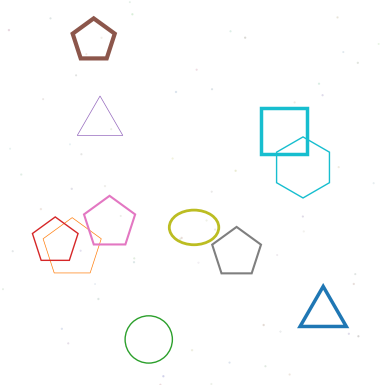[{"shape": "triangle", "thickness": 2.5, "radius": 0.35, "center": [0.839, 0.187]}, {"shape": "pentagon", "thickness": 0.5, "radius": 0.4, "center": [0.187, 0.355]}, {"shape": "circle", "thickness": 1, "radius": 0.31, "center": [0.386, 0.118]}, {"shape": "pentagon", "thickness": 1, "radius": 0.31, "center": [0.143, 0.374]}, {"shape": "triangle", "thickness": 0.5, "radius": 0.34, "center": [0.26, 0.682]}, {"shape": "pentagon", "thickness": 3, "radius": 0.29, "center": [0.243, 0.895]}, {"shape": "pentagon", "thickness": 1.5, "radius": 0.35, "center": [0.285, 0.422]}, {"shape": "pentagon", "thickness": 1.5, "radius": 0.33, "center": [0.615, 0.344]}, {"shape": "oval", "thickness": 2, "radius": 0.32, "center": [0.504, 0.409]}, {"shape": "hexagon", "thickness": 1, "radius": 0.4, "center": [0.787, 0.565]}, {"shape": "square", "thickness": 2.5, "radius": 0.3, "center": [0.739, 0.659]}]